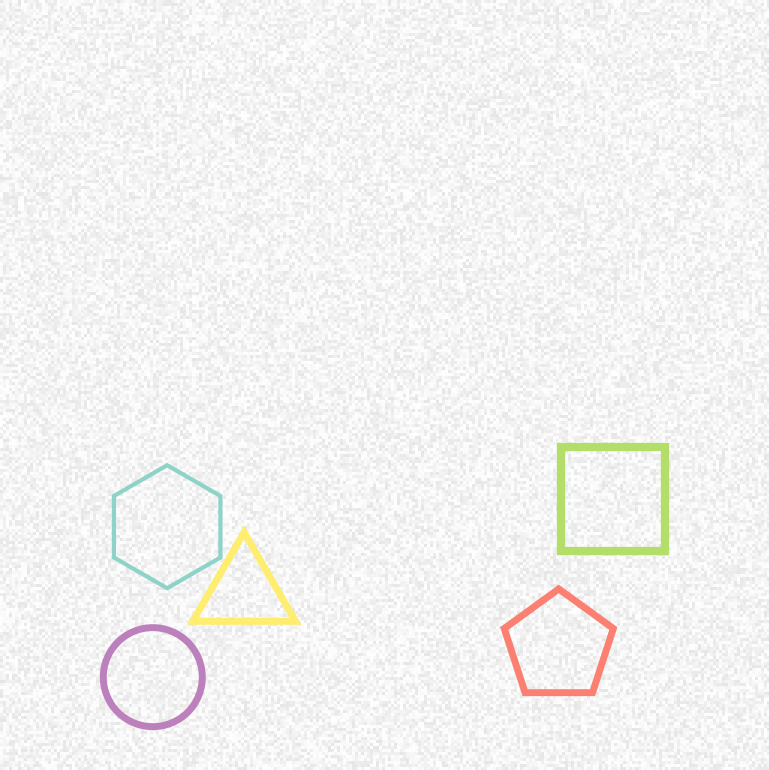[{"shape": "hexagon", "thickness": 1.5, "radius": 0.4, "center": [0.217, 0.316]}, {"shape": "pentagon", "thickness": 2.5, "radius": 0.37, "center": [0.726, 0.161]}, {"shape": "square", "thickness": 3, "radius": 0.34, "center": [0.796, 0.352]}, {"shape": "circle", "thickness": 2.5, "radius": 0.32, "center": [0.198, 0.121]}, {"shape": "triangle", "thickness": 2.5, "radius": 0.39, "center": [0.317, 0.232]}]